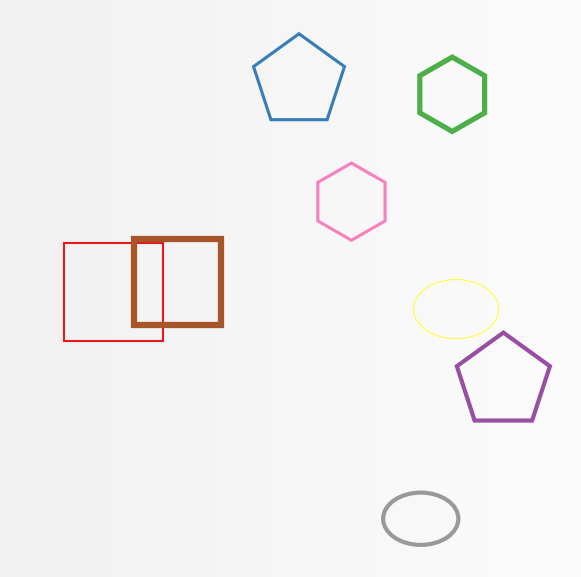[{"shape": "square", "thickness": 1, "radius": 0.42, "center": [0.195, 0.493]}, {"shape": "pentagon", "thickness": 1.5, "radius": 0.41, "center": [0.514, 0.858]}, {"shape": "hexagon", "thickness": 2.5, "radius": 0.32, "center": [0.778, 0.836]}, {"shape": "pentagon", "thickness": 2, "radius": 0.42, "center": [0.866, 0.339]}, {"shape": "oval", "thickness": 0.5, "radius": 0.37, "center": [0.785, 0.464]}, {"shape": "square", "thickness": 3, "radius": 0.37, "center": [0.305, 0.511]}, {"shape": "hexagon", "thickness": 1.5, "radius": 0.33, "center": [0.605, 0.65]}, {"shape": "oval", "thickness": 2, "radius": 0.32, "center": [0.724, 0.101]}]